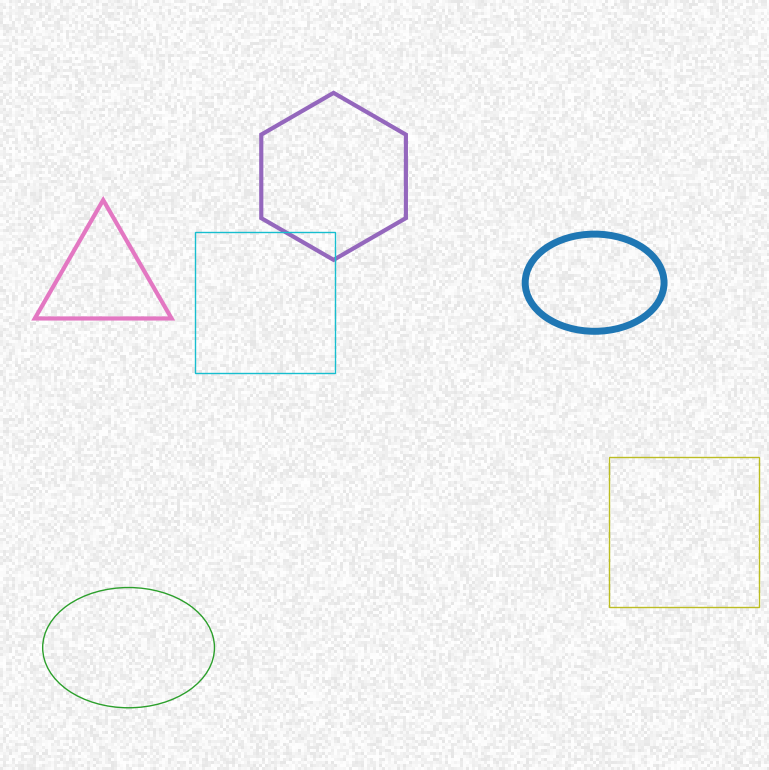[{"shape": "oval", "thickness": 2.5, "radius": 0.45, "center": [0.772, 0.633]}, {"shape": "oval", "thickness": 0.5, "radius": 0.56, "center": [0.167, 0.159]}, {"shape": "hexagon", "thickness": 1.5, "radius": 0.54, "center": [0.433, 0.771]}, {"shape": "triangle", "thickness": 1.5, "radius": 0.51, "center": [0.134, 0.638]}, {"shape": "square", "thickness": 0.5, "radius": 0.49, "center": [0.888, 0.31]}, {"shape": "square", "thickness": 0.5, "radius": 0.46, "center": [0.344, 0.607]}]